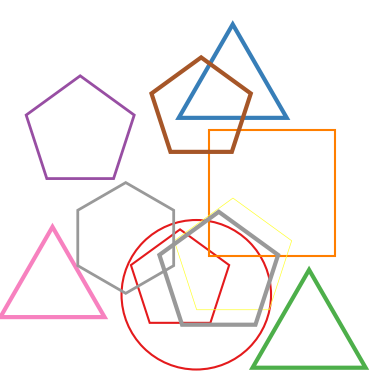[{"shape": "circle", "thickness": 1.5, "radius": 0.97, "center": [0.51, 0.234]}, {"shape": "pentagon", "thickness": 1.5, "radius": 0.67, "center": [0.468, 0.27]}, {"shape": "triangle", "thickness": 3, "radius": 0.81, "center": [0.605, 0.775]}, {"shape": "triangle", "thickness": 3, "radius": 0.85, "center": [0.803, 0.13]}, {"shape": "pentagon", "thickness": 2, "radius": 0.74, "center": [0.208, 0.656]}, {"shape": "square", "thickness": 1.5, "radius": 0.82, "center": [0.707, 0.498]}, {"shape": "pentagon", "thickness": 0.5, "radius": 0.8, "center": [0.605, 0.325]}, {"shape": "pentagon", "thickness": 3, "radius": 0.68, "center": [0.522, 0.715]}, {"shape": "triangle", "thickness": 3, "radius": 0.78, "center": [0.136, 0.254]}, {"shape": "pentagon", "thickness": 3, "radius": 0.81, "center": [0.568, 0.288]}, {"shape": "hexagon", "thickness": 2, "radius": 0.72, "center": [0.327, 0.382]}]